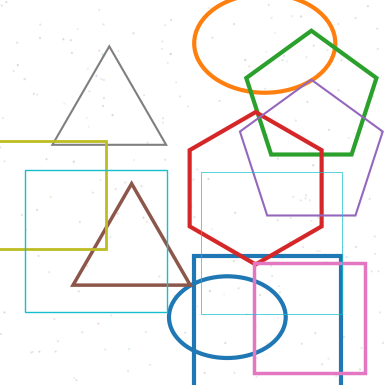[{"shape": "oval", "thickness": 3, "radius": 0.76, "center": [0.59, 0.176]}, {"shape": "square", "thickness": 3, "radius": 0.95, "center": [0.696, 0.144]}, {"shape": "oval", "thickness": 3, "radius": 0.92, "center": [0.688, 0.887]}, {"shape": "pentagon", "thickness": 3, "radius": 0.89, "center": [0.809, 0.742]}, {"shape": "hexagon", "thickness": 3, "radius": 0.99, "center": [0.664, 0.511]}, {"shape": "pentagon", "thickness": 1.5, "radius": 0.97, "center": [0.809, 0.598]}, {"shape": "triangle", "thickness": 2.5, "radius": 0.88, "center": [0.342, 0.347]}, {"shape": "square", "thickness": 2.5, "radius": 0.72, "center": [0.804, 0.174]}, {"shape": "triangle", "thickness": 1.5, "radius": 0.85, "center": [0.284, 0.709]}, {"shape": "square", "thickness": 2, "radius": 0.71, "center": [0.133, 0.494]}, {"shape": "square", "thickness": 0.5, "radius": 0.92, "center": [0.706, 0.368]}, {"shape": "square", "thickness": 1, "radius": 0.93, "center": [0.249, 0.374]}]